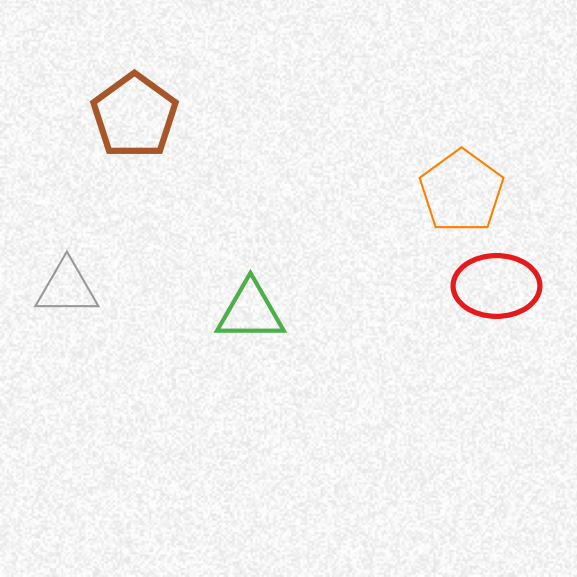[{"shape": "oval", "thickness": 2.5, "radius": 0.38, "center": [0.86, 0.504]}, {"shape": "triangle", "thickness": 2, "radius": 0.33, "center": [0.434, 0.46]}, {"shape": "pentagon", "thickness": 1, "radius": 0.38, "center": [0.799, 0.668]}, {"shape": "pentagon", "thickness": 3, "radius": 0.37, "center": [0.233, 0.799]}, {"shape": "triangle", "thickness": 1, "radius": 0.32, "center": [0.116, 0.501]}]